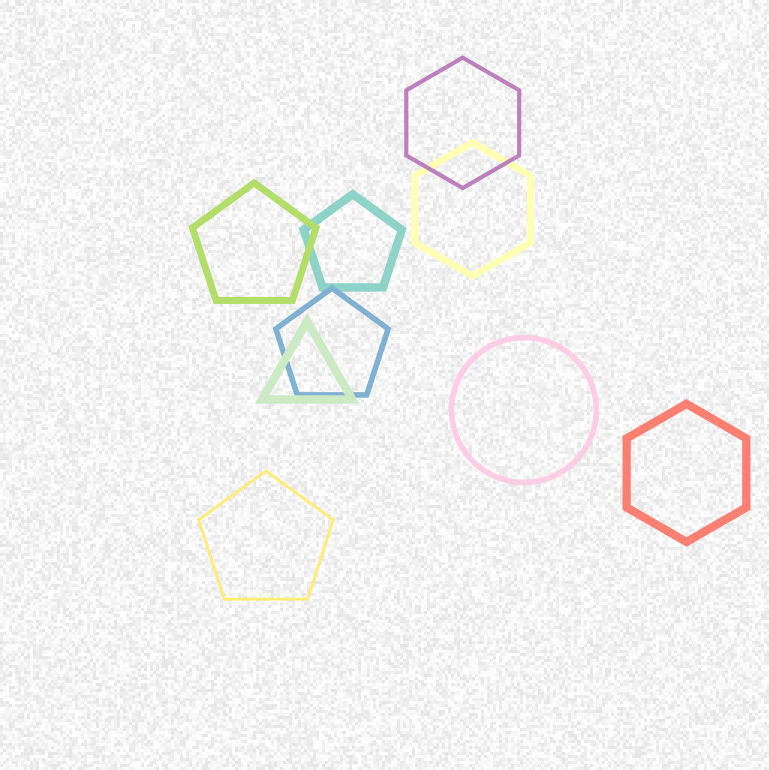[{"shape": "pentagon", "thickness": 3, "radius": 0.33, "center": [0.458, 0.681]}, {"shape": "hexagon", "thickness": 2.5, "radius": 0.43, "center": [0.614, 0.728]}, {"shape": "hexagon", "thickness": 3, "radius": 0.45, "center": [0.892, 0.386]}, {"shape": "pentagon", "thickness": 2, "radius": 0.38, "center": [0.431, 0.549]}, {"shape": "pentagon", "thickness": 2.5, "radius": 0.42, "center": [0.33, 0.678]}, {"shape": "circle", "thickness": 2, "radius": 0.47, "center": [0.68, 0.467]}, {"shape": "hexagon", "thickness": 1.5, "radius": 0.42, "center": [0.601, 0.84]}, {"shape": "triangle", "thickness": 3, "radius": 0.34, "center": [0.399, 0.515]}, {"shape": "pentagon", "thickness": 1, "radius": 0.46, "center": [0.345, 0.296]}]